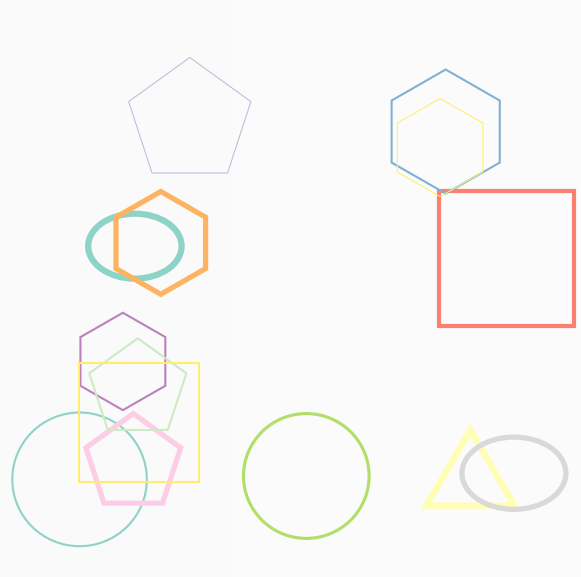[{"shape": "circle", "thickness": 1, "radius": 0.58, "center": [0.137, 0.169]}, {"shape": "oval", "thickness": 3, "radius": 0.4, "center": [0.232, 0.573]}, {"shape": "triangle", "thickness": 3, "radius": 0.44, "center": [0.809, 0.167]}, {"shape": "pentagon", "thickness": 0.5, "radius": 0.55, "center": [0.327, 0.789]}, {"shape": "square", "thickness": 2, "radius": 0.58, "center": [0.872, 0.552]}, {"shape": "hexagon", "thickness": 1, "radius": 0.54, "center": [0.767, 0.771]}, {"shape": "hexagon", "thickness": 2.5, "radius": 0.44, "center": [0.277, 0.579]}, {"shape": "circle", "thickness": 1.5, "radius": 0.54, "center": [0.527, 0.175]}, {"shape": "pentagon", "thickness": 2.5, "radius": 0.43, "center": [0.229, 0.197]}, {"shape": "oval", "thickness": 2.5, "radius": 0.45, "center": [0.884, 0.18]}, {"shape": "hexagon", "thickness": 1, "radius": 0.42, "center": [0.211, 0.373]}, {"shape": "pentagon", "thickness": 1, "radius": 0.44, "center": [0.237, 0.326]}, {"shape": "hexagon", "thickness": 0.5, "radius": 0.42, "center": [0.757, 0.744]}, {"shape": "square", "thickness": 1, "radius": 0.52, "center": [0.239, 0.267]}]